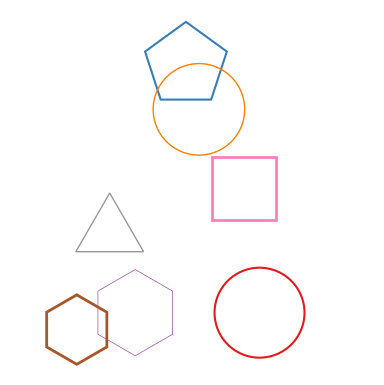[{"shape": "circle", "thickness": 1.5, "radius": 0.58, "center": [0.674, 0.188]}, {"shape": "pentagon", "thickness": 1.5, "radius": 0.56, "center": [0.483, 0.832]}, {"shape": "hexagon", "thickness": 0.5, "radius": 0.56, "center": [0.351, 0.188]}, {"shape": "circle", "thickness": 1, "radius": 0.59, "center": [0.517, 0.716]}, {"shape": "hexagon", "thickness": 2, "radius": 0.45, "center": [0.199, 0.144]}, {"shape": "square", "thickness": 2, "radius": 0.41, "center": [0.633, 0.51]}, {"shape": "triangle", "thickness": 1, "radius": 0.51, "center": [0.285, 0.397]}]